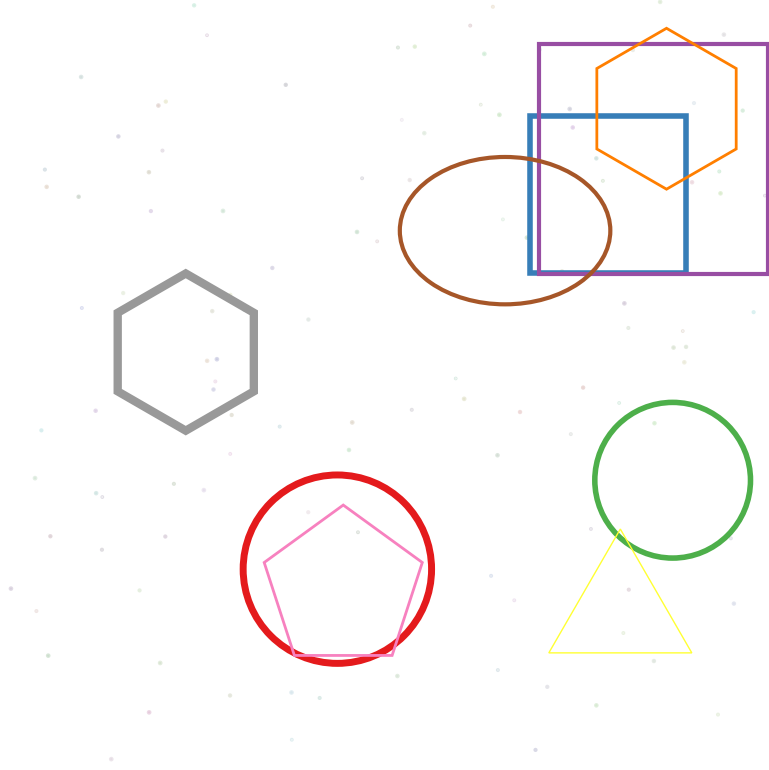[{"shape": "circle", "thickness": 2.5, "radius": 0.61, "center": [0.438, 0.261]}, {"shape": "square", "thickness": 2, "radius": 0.51, "center": [0.79, 0.747]}, {"shape": "circle", "thickness": 2, "radius": 0.51, "center": [0.874, 0.376]}, {"shape": "square", "thickness": 1.5, "radius": 0.74, "center": [0.849, 0.793]}, {"shape": "hexagon", "thickness": 1, "radius": 0.52, "center": [0.866, 0.859]}, {"shape": "triangle", "thickness": 0.5, "radius": 0.54, "center": [0.806, 0.206]}, {"shape": "oval", "thickness": 1.5, "radius": 0.68, "center": [0.656, 0.7]}, {"shape": "pentagon", "thickness": 1, "radius": 0.54, "center": [0.446, 0.236]}, {"shape": "hexagon", "thickness": 3, "radius": 0.51, "center": [0.241, 0.543]}]